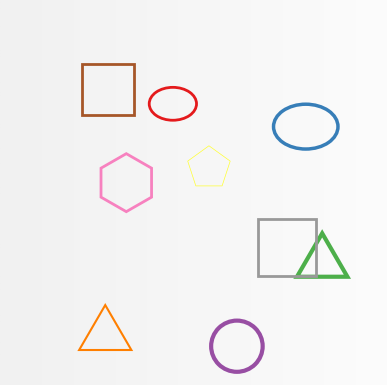[{"shape": "oval", "thickness": 2, "radius": 0.31, "center": [0.446, 0.73]}, {"shape": "oval", "thickness": 2.5, "radius": 0.42, "center": [0.789, 0.671]}, {"shape": "triangle", "thickness": 3, "radius": 0.38, "center": [0.831, 0.319]}, {"shape": "circle", "thickness": 3, "radius": 0.33, "center": [0.611, 0.101]}, {"shape": "triangle", "thickness": 1.5, "radius": 0.39, "center": [0.272, 0.13]}, {"shape": "pentagon", "thickness": 0.5, "radius": 0.29, "center": [0.539, 0.564]}, {"shape": "square", "thickness": 2, "radius": 0.33, "center": [0.279, 0.767]}, {"shape": "hexagon", "thickness": 2, "radius": 0.38, "center": [0.326, 0.526]}, {"shape": "square", "thickness": 2, "radius": 0.37, "center": [0.741, 0.358]}]